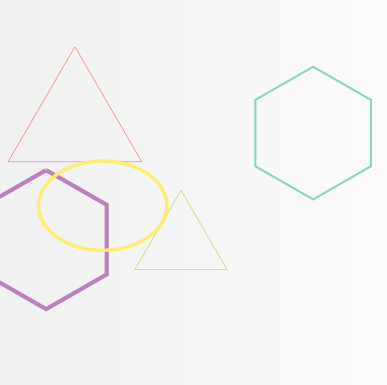[{"shape": "hexagon", "thickness": 1.5, "radius": 0.86, "center": [0.808, 0.654]}, {"shape": "triangle", "thickness": 0.5, "radius": 1.0, "center": [0.193, 0.679]}, {"shape": "triangle", "thickness": 0.5, "radius": 0.69, "center": [0.467, 0.368]}, {"shape": "hexagon", "thickness": 3, "radius": 0.9, "center": [0.119, 0.378]}, {"shape": "oval", "thickness": 2.5, "radius": 0.83, "center": [0.265, 0.466]}]